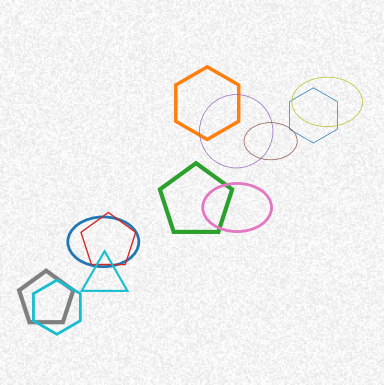[{"shape": "oval", "thickness": 2, "radius": 0.46, "center": [0.268, 0.372]}, {"shape": "hexagon", "thickness": 0.5, "radius": 0.36, "center": [0.814, 0.7]}, {"shape": "hexagon", "thickness": 2.5, "radius": 0.47, "center": [0.538, 0.732]}, {"shape": "pentagon", "thickness": 3, "radius": 0.49, "center": [0.509, 0.478]}, {"shape": "pentagon", "thickness": 1, "radius": 0.37, "center": [0.281, 0.373]}, {"shape": "circle", "thickness": 0.5, "radius": 0.48, "center": [0.614, 0.659]}, {"shape": "oval", "thickness": 0.5, "radius": 0.35, "center": [0.703, 0.633]}, {"shape": "oval", "thickness": 2, "radius": 0.45, "center": [0.616, 0.461]}, {"shape": "pentagon", "thickness": 3, "radius": 0.37, "center": [0.12, 0.223]}, {"shape": "oval", "thickness": 0.5, "radius": 0.46, "center": [0.85, 0.735]}, {"shape": "triangle", "thickness": 1.5, "radius": 0.34, "center": [0.272, 0.279]}, {"shape": "hexagon", "thickness": 2, "radius": 0.35, "center": [0.148, 0.202]}]